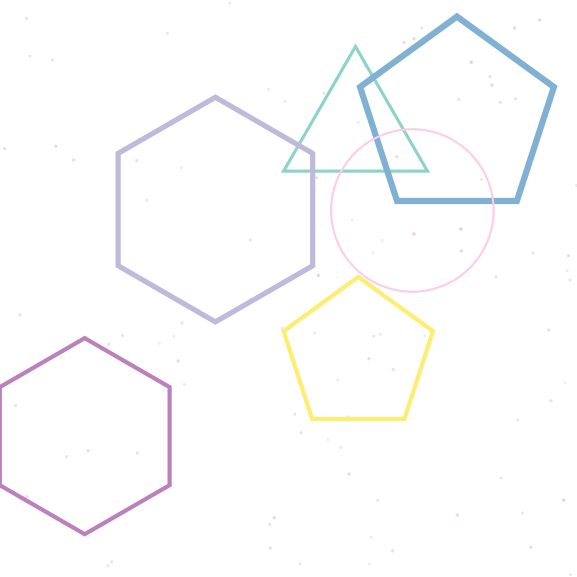[{"shape": "triangle", "thickness": 1.5, "radius": 0.72, "center": [0.616, 0.775]}, {"shape": "hexagon", "thickness": 2.5, "radius": 0.97, "center": [0.373, 0.636]}, {"shape": "pentagon", "thickness": 3, "radius": 0.88, "center": [0.791, 0.794]}, {"shape": "circle", "thickness": 1, "radius": 0.7, "center": [0.714, 0.635]}, {"shape": "hexagon", "thickness": 2, "radius": 0.85, "center": [0.147, 0.244]}, {"shape": "pentagon", "thickness": 2, "radius": 0.68, "center": [0.62, 0.384]}]